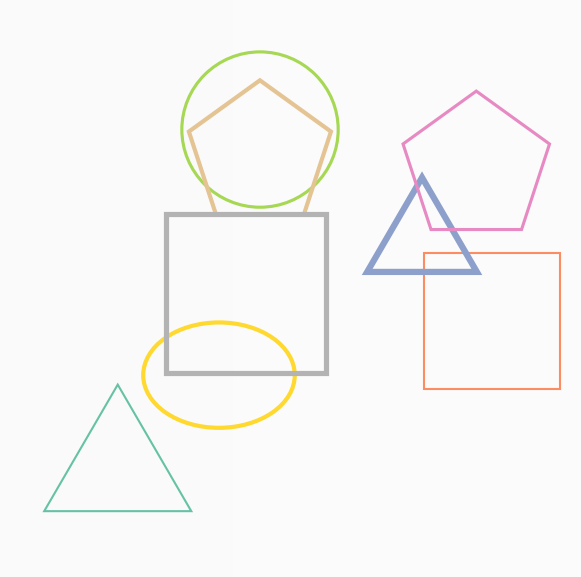[{"shape": "triangle", "thickness": 1, "radius": 0.73, "center": [0.203, 0.187]}, {"shape": "square", "thickness": 1, "radius": 0.59, "center": [0.847, 0.443]}, {"shape": "triangle", "thickness": 3, "radius": 0.54, "center": [0.726, 0.583]}, {"shape": "pentagon", "thickness": 1.5, "radius": 0.66, "center": [0.819, 0.709]}, {"shape": "circle", "thickness": 1.5, "radius": 0.67, "center": [0.447, 0.775]}, {"shape": "oval", "thickness": 2, "radius": 0.65, "center": [0.377, 0.35]}, {"shape": "pentagon", "thickness": 2, "radius": 0.64, "center": [0.447, 0.732]}, {"shape": "square", "thickness": 2.5, "radius": 0.69, "center": [0.423, 0.491]}]